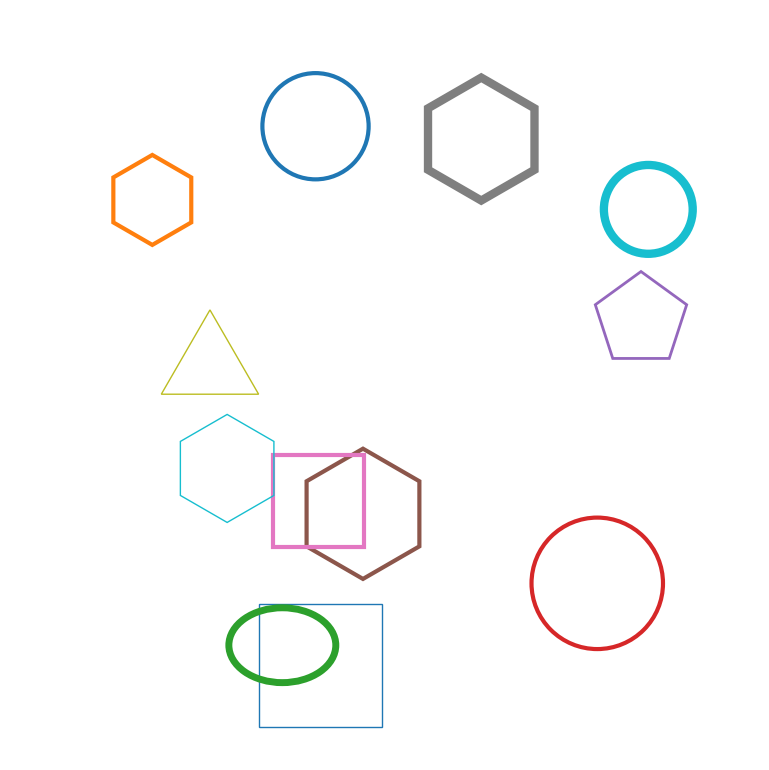[{"shape": "circle", "thickness": 1.5, "radius": 0.34, "center": [0.41, 0.836]}, {"shape": "square", "thickness": 0.5, "radius": 0.4, "center": [0.416, 0.135]}, {"shape": "hexagon", "thickness": 1.5, "radius": 0.29, "center": [0.198, 0.74]}, {"shape": "oval", "thickness": 2.5, "radius": 0.35, "center": [0.367, 0.162]}, {"shape": "circle", "thickness": 1.5, "radius": 0.43, "center": [0.776, 0.242]}, {"shape": "pentagon", "thickness": 1, "radius": 0.31, "center": [0.832, 0.585]}, {"shape": "hexagon", "thickness": 1.5, "radius": 0.42, "center": [0.471, 0.333]}, {"shape": "square", "thickness": 1.5, "radius": 0.3, "center": [0.414, 0.349]}, {"shape": "hexagon", "thickness": 3, "radius": 0.4, "center": [0.625, 0.819]}, {"shape": "triangle", "thickness": 0.5, "radius": 0.36, "center": [0.273, 0.525]}, {"shape": "circle", "thickness": 3, "radius": 0.29, "center": [0.842, 0.728]}, {"shape": "hexagon", "thickness": 0.5, "radius": 0.35, "center": [0.295, 0.392]}]